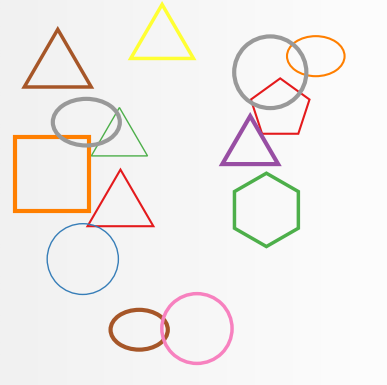[{"shape": "triangle", "thickness": 1.5, "radius": 0.49, "center": [0.311, 0.461]}, {"shape": "pentagon", "thickness": 1.5, "radius": 0.4, "center": [0.723, 0.717]}, {"shape": "circle", "thickness": 1, "radius": 0.46, "center": [0.214, 0.327]}, {"shape": "hexagon", "thickness": 2.5, "radius": 0.48, "center": [0.688, 0.455]}, {"shape": "triangle", "thickness": 1, "radius": 0.42, "center": [0.308, 0.637]}, {"shape": "triangle", "thickness": 3, "radius": 0.42, "center": [0.646, 0.615]}, {"shape": "square", "thickness": 3, "radius": 0.48, "center": [0.134, 0.549]}, {"shape": "oval", "thickness": 1.5, "radius": 0.37, "center": [0.815, 0.854]}, {"shape": "triangle", "thickness": 2.5, "radius": 0.47, "center": [0.418, 0.895]}, {"shape": "triangle", "thickness": 2.5, "radius": 0.5, "center": [0.149, 0.824]}, {"shape": "oval", "thickness": 3, "radius": 0.37, "center": [0.359, 0.144]}, {"shape": "circle", "thickness": 2.5, "radius": 0.45, "center": [0.508, 0.147]}, {"shape": "oval", "thickness": 3, "radius": 0.43, "center": [0.223, 0.683]}, {"shape": "circle", "thickness": 3, "radius": 0.47, "center": [0.697, 0.812]}]